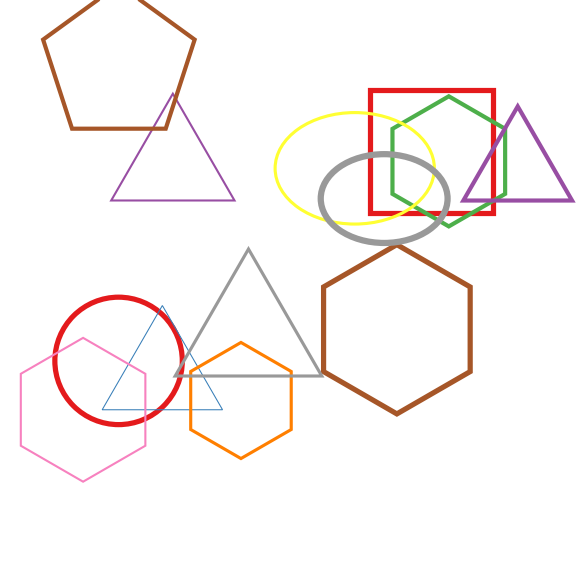[{"shape": "square", "thickness": 2.5, "radius": 0.53, "center": [0.747, 0.737]}, {"shape": "circle", "thickness": 2.5, "radius": 0.55, "center": [0.205, 0.374]}, {"shape": "triangle", "thickness": 0.5, "radius": 0.6, "center": [0.281, 0.35]}, {"shape": "hexagon", "thickness": 2, "radius": 0.56, "center": [0.777, 0.72]}, {"shape": "triangle", "thickness": 2, "radius": 0.54, "center": [0.896, 0.706]}, {"shape": "triangle", "thickness": 1, "radius": 0.62, "center": [0.299, 0.714]}, {"shape": "hexagon", "thickness": 1.5, "radius": 0.5, "center": [0.417, 0.306]}, {"shape": "oval", "thickness": 1.5, "radius": 0.69, "center": [0.614, 0.708]}, {"shape": "hexagon", "thickness": 2.5, "radius": 0.73, "center": [0.687, 0.429]}, {"shape": "pentagon", "thickness": 2, "radius": 0.69, "center": [0.206, 0.888]}, {"shape": "hexagon", "thickness": 1, "radius": 0.62, "center": [0.144, 0.29]}, {"shape": "triangle", "thickness": 1.5, "radius": 0.73, "center": [0.43, 0.421]}, {"shape": "oval", "thickness": 3, "radius": 0.55, "center": [0.665, 0.655]}]